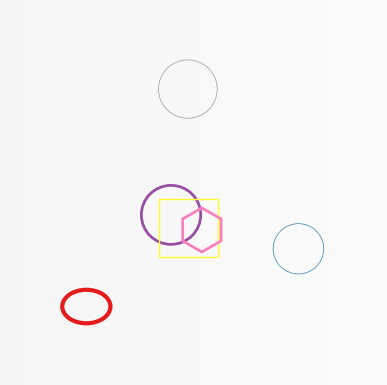[{"shape": "oval", "thickness": 3, "radius": 0.31, "center": [0.223, 0.204]}, {"shape": "circle", "thickness": 0.5, "radius": 0.33, "center": [0.77, 0.354]}, {"shape": "circle", "thickness": 2, "radius": 0.38, "center": [0.441, 0.442]}, {"shape": "square", "thickness": 1, "radius": 0.38, "center": [0.486, 0.407]}, {"shape": "hexagon", "thickness": 2, "radius": 0.29, "center": [0.521, 0.403]}, {"shape": "circle", "thickness": 0.5, "radius": 0.38, "center": [0.485, 0.769]}]